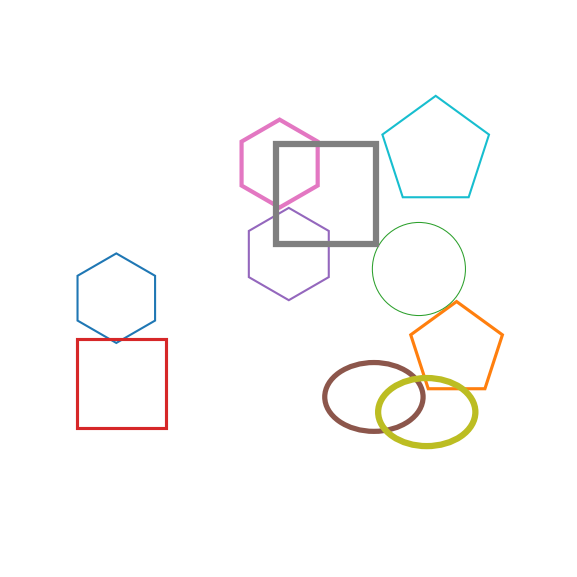[{"shape": "hexagon", "thickness": 1, "radius": 0.39, "center": [0.201, 0.483]}, {"shape": "pentagon", "thickness": 1.5, "radius": 0.42, "center": [0.791, 0.394]}, {"shape": "circle", "thickness": 0.5, "radius": 0.4, "center": [0.725, 0.533]}, {"shape": "square", "thickness": 1.5, "radius": 0.39, "center": [0.211, 0.336]}, {"shape": "hexagon", "thickness": 1, "radius": 0.4, "center": [0.5, 0.559]}, {"shape": "oval", "thickness": 2.5, "radius": 0.43, "center": [0.647, 0.312]}, {"shape": "hexagon", "thickness": 2, "radius": 0.38, "center": [0.484, 0.716]}, {"shape": "square", "thickness": 3, "radius": 0.43, "center": [0.564, 0.663]}, {"shape": "oval", "thickness": 3, "radius": 0.42, "center": [0.739, 0.286]}, {"shape": "pentagon", "thickness": 1, "radius": 0.49, "center": [0.754, 0.736]}]